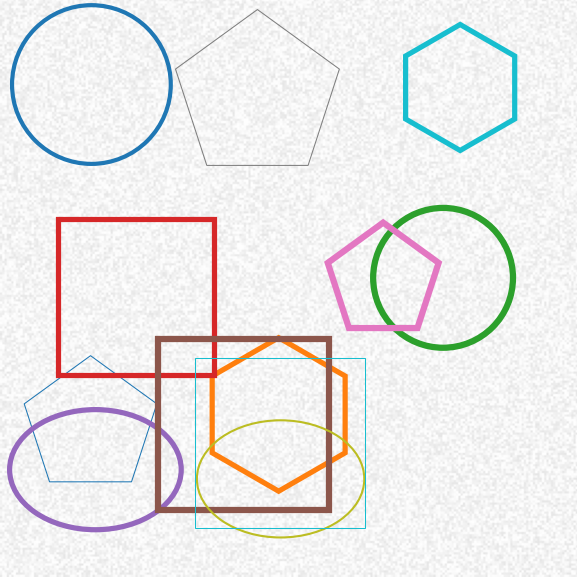[{"shape": "circle", "thickness": 2, "radius": 0.69, "center": [0.158, 0.853]}, {"shape": "pentagon", "thickness": 0.5, "radius": 0.6, "center": [0.157, 0.263]}, {"shape": "hexagon", "thickness": 2.5, "radius": 0.66, "center": [0.483, 0.282]}, {"shape": "circle", "thickness": 3, "radius": 0.61, "center": [0.767, 0.518]}, {"shape": "square", "thickness": 2.5, "radius": 0.67, "center": [0.236, 0.484]}, {"shape": "oval", "thickness": 2.5, "radius": 0.74, "center": [0.165, 0.186]}, {"shape": "square", "thickness": 3, "radius": 0.74, "center": [0.422, 0.264]}, {"shape": "pentagon", "thickness": 3, "radius": 0.5, "center": [0.664, 0.513]}, {"shape": "pentagon", "thickness": 0.5, "radius": 0.75, "center": [0.446, 0.833]}, {"shape": "oval", "thickness": 1, "radius": 0.72, "center": [0.486, 0.17]}, {"shape": "square", "thickness": 0.5, "radius": 0.73, "center": [0.485, 0.232]}, {"shape": "hexagon", "thickness": 2.5, "radius": 0.55, "center": [0.797, 0.848]}]